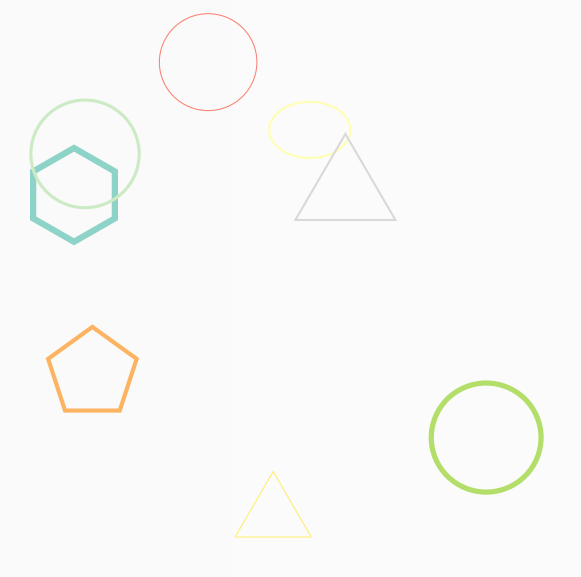[{"shape": "hexagon", "thickness": 3, "radius": 0.41, "center": [0.127, 0.662]}, {"shape": "oval", "thickness": 1, "radius": 0.35, "center": [0.533, 0.774]}, {"shape": "circle", "thickness": 0.5, "radius": 0.42, "center": [0.358, 0.891]}, {"shape": "pentagon", "thickness": 2, "radius": 0.4, "center": [0.159, 0.353]}, {"shape": "circle", "thickness": 2.5, "radius": 0.47, "center": [0.836, 0.241]}, {"shape": "triangle", "thickness": 1, "radius": 0.5, "center": [0.594, 0.668]}, {"shape": "circle", "thickness": 1.5, "radius": 0.47, "center": [0.146, 0.733]}, {"shape": "triangle", "thickness": 0.5, "radius": 0.38, "center": [0.47, 0.107]}]